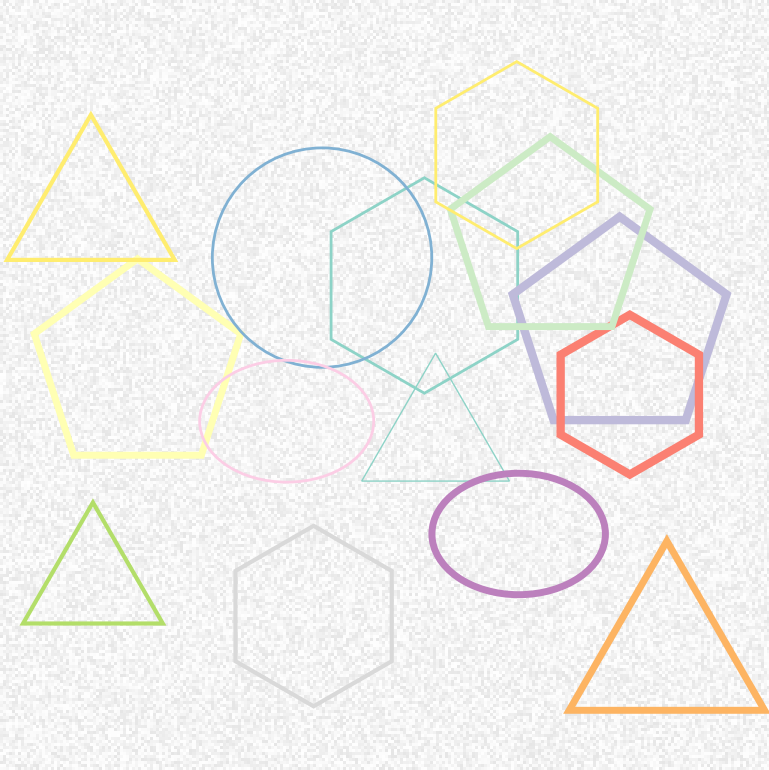[{"shape": "triangle", "thickness": 0.5, "radius": 0.55, "center": [0.566, 0.431]}, {"shape": "hexagon", "thickness": 1, "radius": 0.7, "center": [0.551, 0.629]}, {"shape": "pentagon", "thickness": 2.5, "radius": 0.7, "center": [0.179, 0.523]}, {"shape": "pentagon", "thickness": 3, "radius": 0.73, "center": [0.805, 0.573]}, {"shape": "hexagon", "thickness": 3, "radius": 0.52, "center": [0.818, 0.487]}, {"shape": "circle", "thickness": 1, "radius": 0.71, "center": [0.418, 0.665]}, {"shape": "triangle", "thickness": 2.5, "radius": 0.73, "center": [0.866, 0.151]}, {"shape": "triangle", "thickness": 1.5, "radius": 0.52, "center": [0.121, 0.243]}, {"shape": "oval", "thickness": 1, "radius": 0.57, "center": [0.372, 0.453]}, {"shape": "hexagon", "thickness": 1.5, "radius": 0.59, "center": [0.407, 0.2]}, {"shape": "oval", "thickness": 2.5, "radius": 0.56, "center": [0.674, 0.307]}, {"shape": "pentagon", "thickness": 2.5, "radius": 0.68, "center": [0.715, 0.686]}, {"shape": "triangle", "thickness": 1.5, "radius": 0.63, "center": [0.118, 0.725]}, {"shape": "hexagon", "thickness": 1, "radius": 0.61, "center": [0.671, 0.799]}]